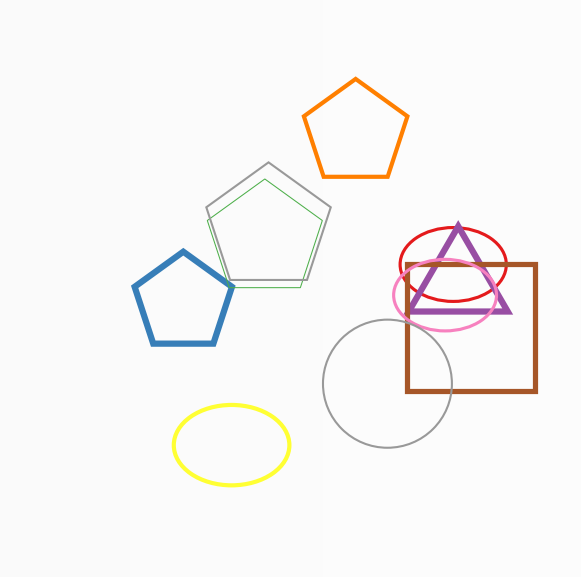[{"shape": "oval", "thickness": 1.5, "radius": 0.46, "center": [0.78, 0.541]}, {"shape": "pentagon", "thickness": 3, "radius": 0.44, "center": [0.315, 0.475]}, {"shape": "pentagon", "thickness": 0.5, "radius": 0.52, "center": [0.456, 0.585]}, {"shape": "triangle", "thickness": 3, "radius": 0.49, "center": [0.788, 0.509]}, {"shape": "pentagon", "thickness": 2, "radius": 0.47, "center": [0.612, 0.769]}, {"shape": "oval", "thickness": 2, "radius": 0.5, "center": [0.398, 0.228]}, {"shape": "square", "thickness": 2.5, "radius": 0.55, "center": [0.811, 0.432]}, {"shape": "oval", "thickness": 1.5, "radius": 0.44, "center": [0.766, 0.488]}, {"shape": "pentagon", "thickness": 1, "radius": 0.56, "center": [0.462, 0.605]}, {"shape": "circle", "thickness": 1, "radius": 0.55, "center": [0.667, 0.335]}]